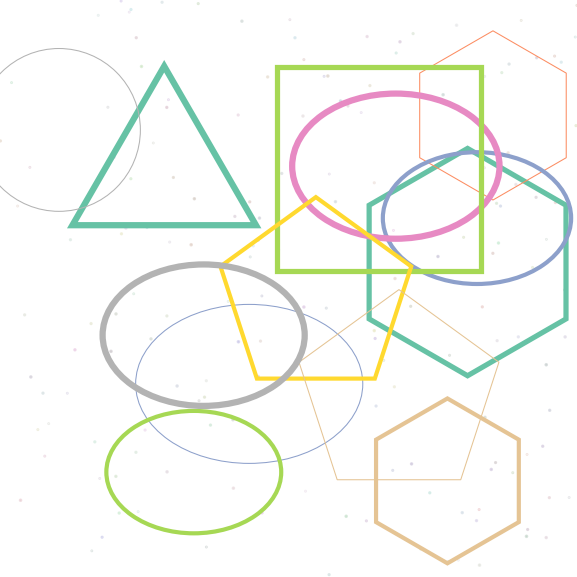[{"shape": "hexagon", "thickness": 2.5, "radius": 0.98, "center": [0.81, 0.545]}, {"shape": "triangle", "thickness": 3, "radius": 0.92, "center": [0.284, 0.701]}, {"shape": "hexagon", "thickness": 0.5, "radius": 0.73, "center": [0.854, 0.799]}, {"shape": "oval", "thickness": 2, "radius": 0.82, "center": [0.826, 0.621]}, {"shape": "oval", "thickness": 0.5, "radius": 0.98, "center": [0.432, 0.334]}, {"shape": "oval", "thickness": 3, "radius": 0.9, "center": [0.685, 0.711]}, {"shape": "square", "thickness": 2.5, "radius": 0.88, "center": [0.656, 0.706]}, {"shape": "oval", "thickness": 2, "radius": 0.76, "center": [0.336, 0.182]}, {"shape": "pentagon", "thickness": 2, "radius": 0.87, "center": [0.547, 0.484]}, {"shape": "hexagon", "thickness": 2, "radius": 0.71, "center": [0.775, 0.166]}, {"shape": "pentagon", "thickness": 0.5, "radius": 0.91, "center": [0.691, 0.316]}, {"shape": "oval", "thickness": 3, "radius": 0.87, "center": [0.353, 0.419]}, {"shape": "circle", "thickness": 0.5, "radius": 0.7, "center": [0.102, 0.774]}]